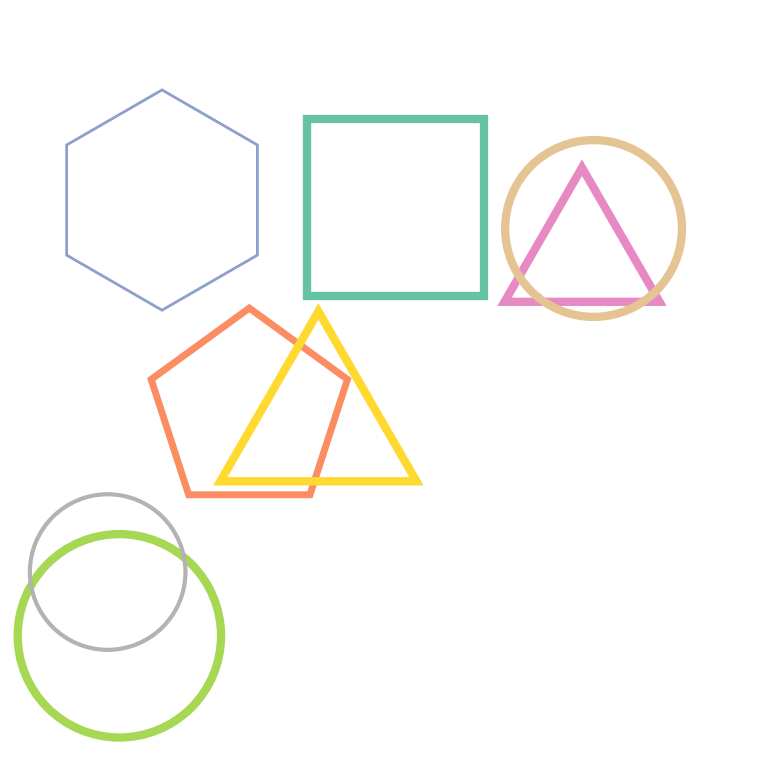[{"shape": "square", "thickness": 3, "radius": 0.57, "center": [0.514, 0.73]}, {"shape": "pentagon", "thickness": 2.5, "radius": 0.67, "center": [0.324, 0.466]}, {"shape": "hexagon", "thickness": 1, "radius": 0.72, "center": [0.21, 0.74]}, {"shape": "triangle", "thickness": 3, "radius": 0.58, "center": [0.756, 0.666]}, {"shape": "circle", "thickness": 3, "radius": 0.66, "center": [0.155, 0.174]}, {"shape": "triangle", "thickness": 3, "radius": 0.74, "center": [0.413, 0.448]}, {"shape": "circle", "thickness": 3, "radius": 0.57, "center": [0.771, 0.703]}, {"shape": "circle", "thickness": 1.5, "radius": 0.51, "center": [0.14, 0.257]}]